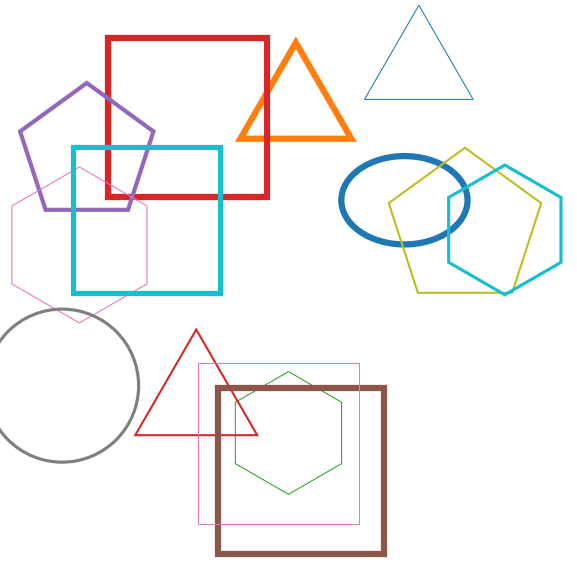[{"shape": "oval", "thickness": 3, "radius": 0.55, "center": [0.7, 0.652]}, {"shape": "triangle", "thickness": 0.5, "radius": 0.54, "center": [0.725, 0.881]}, {"shape": "triangle", "thickness": 3, "radius": 0.55, "center": [0.512, 0.814]}, {"shape": "hexagon", "thickness": 0.5, "radius": 0.53, "center": [0.5, 0.249]}, {"shape": "square", "thickness": 3, "radius": 0.69, "center": [0.324, 0.796]}, {"shape": "triangle", "thickness": 1, "radius": 0.61, "center": [0.34, 0.307]}, {"shape": "pentagon", "thickness": 2, "radius": 0.61, "center": [0.15, 0.734]}, {"shape": "square", "thickness": 3, "radius": 0.72, "center": [0.521, 0.184]}, {"shape": "square", "thickness": 0.5, "radius": 0.7, "center": [0.483, 0.231]}, {"shape": "hexagon", "thickness": 0.5, "radius": 0.68, "center": [0.138, 0.575]}, {"shape": "circle", "thickness": 1.5, "radius": 0.66, "center": [0.108, 0.331]}, {"shape": "pentagon", "thickness": 1, "radius": 0.69, "center": [0.805, 0.604]}, {"shape": "hexagon", "thickness": 1.5, "radius": 0.56, "center": [0.874, 0.601]}, {"shape": "square", "thickness": 2.5, "radius": 0.64, "center": [0.253, 0.618]}]